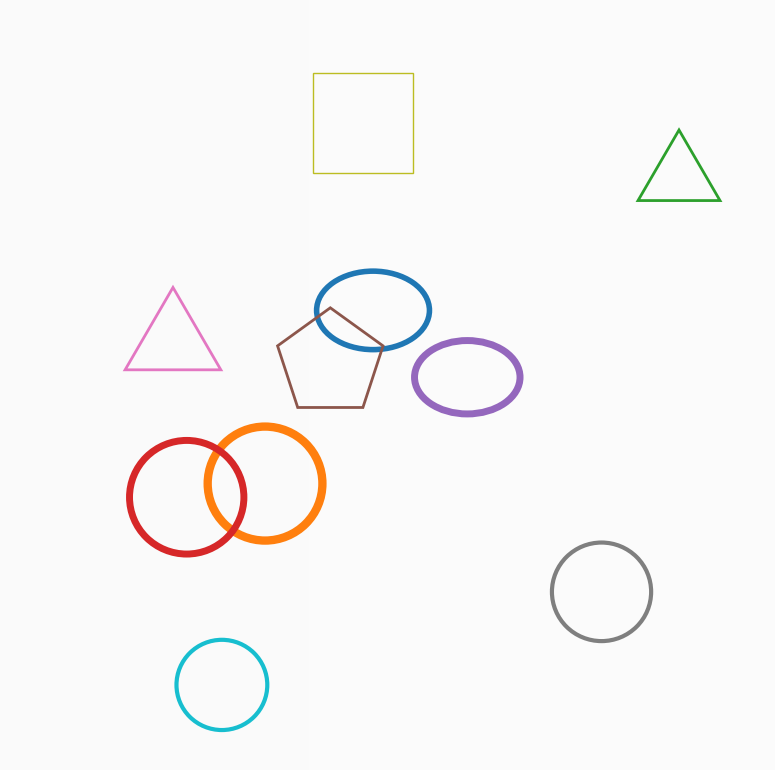[{"shape": "oval", "thickness": 2, "radius": 0.36, "center": [0.481, 0.597]}, {"shape": "circle", "thickness": 3, "radius": 0.37, "center": [0.342, 0.372]}, {"shape": "triangle", "thickness": 1, "radius": 0.31, "center": [0.876, 0.77]}, {"shape": "circle", "thickness": 2.5, "radius": 0.37, "center": [0.241, 0.354]}, {"shape": "oval", "thickness": 2.5, "radius": 0.34, "center": [0.603, 0.51]}, {"shape": "pentagon", "thickness": 1, "radius": 0.36, "center": [0.426, 0.529]}, {"shape": "triangle", "thickness": 1, "radius": 0.36, "center": [0.223, 0.555]}, {"shape": "circle", "thickness": 1.5, "radius": 0.32, "center": [0.776, 0.231]}, {"shape": "square", "thickness": 0.5, "radius": 0.32, "center": [0.469, 0.84]}, {"shape": "circle", "thickness": 1.5, "radius": 0.29, "center": [0.286, 0.11]}]